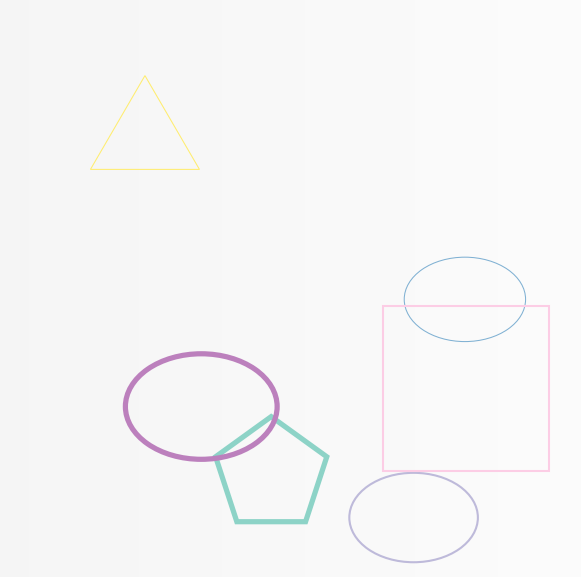[{"shape": "pentagon", "thickness": 2.5, "radius": 0.5, "center": [0.467, 0.177]}, {"shape": "oval", "thickness": 1, "radius": 0.55, "center": [0.712, 0.103]}, {"shape": "oval", "thickness": 0.5, "radius": 0.52, "center": [0.8, 0.481]}, {"shape": "square", "thickness": 1, "radius": 0.71, "center": [0.802, 0.326]}, {"shape": "oval", "thickness": 2.5, "radius": 0.65, "center": [0.346, 0.295]}, {"shape": "triangle", "thickness": 0.5, "radius": 0.54, "center": [0.249, 0.76]}]